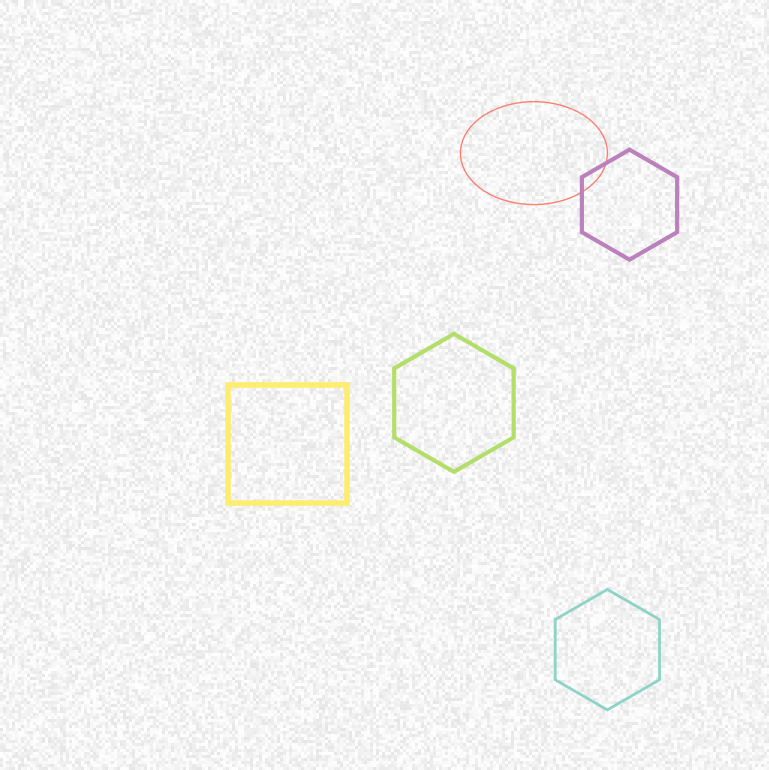[{"shape": "hexagon", "thickness": 1, "radius": 0.39, "center": [0.789, 0.156]}, {"shape": "oval", "thickness": 0.5, "radius": 0.48, "center": [0.693, 0.801]}, {"shape": "hexagon", "thickness": 1.5, "radius": 0.45, "center": [0.59, 0.477]}, {"shape": "hexagon", "thickness": 1.5, "radius": 0.36, "center": [0.818, 0.734]}, {"shape": "square", "thickness": 2, "radius": 0.39, "center": [0.373, 0.423]}]